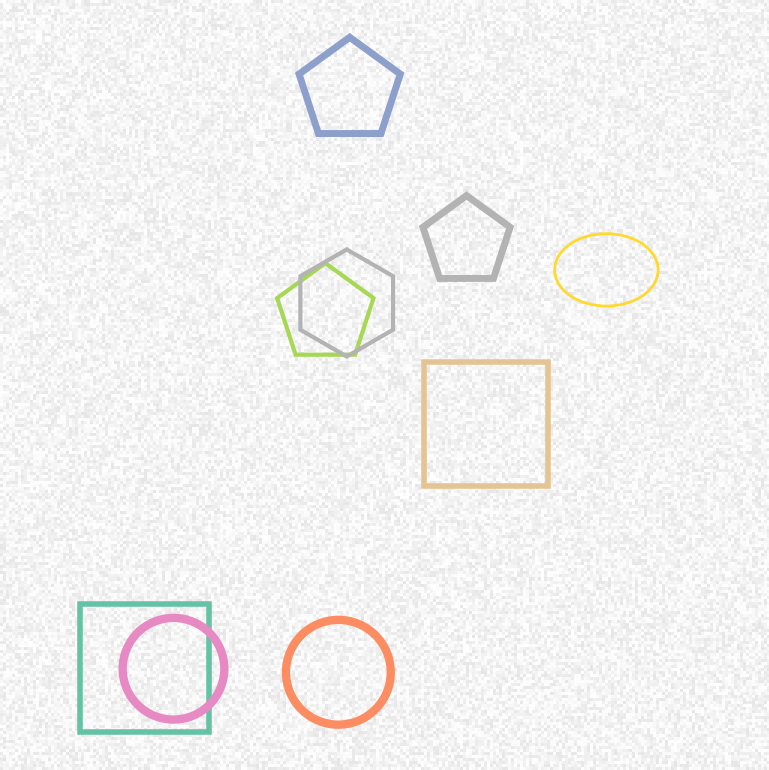[{"shape": "square", "thickness": 2, "radius": 0.42, "center": [0.188, 0.132]}, {"shape": "circle", "thickness": 3, "radius": 0.34, "center": [0.439, 0.127]}, {"shape": "pentagon", "thickness": 2.5, "radius": 0.35, "center": [0.454, 0.882]}, {"shape": "circle", "thickness": 3, "radius": 0.33, "center": [0.225, 0.132]}, {"shape": "pentagon", "thickness": 1.5, "radius": 0.33, "center": [0.423, 0.593]}, {"shape": "oval", "thickness": 1, "radius": 0.34, "center": [0.788, 0.65]}, {"shape": "square", "thickness": 2, "radius": 0.4, "center": [0.631, 0.449]}, {"shape": "hexagon", "thickness": 1.5, "radius": 0.35, "center": [0.45, 0.607]}, {"shape": "pentagon", "thickness": 2.5, "radius": 0.3, "center": [0.606, 0.687]}]